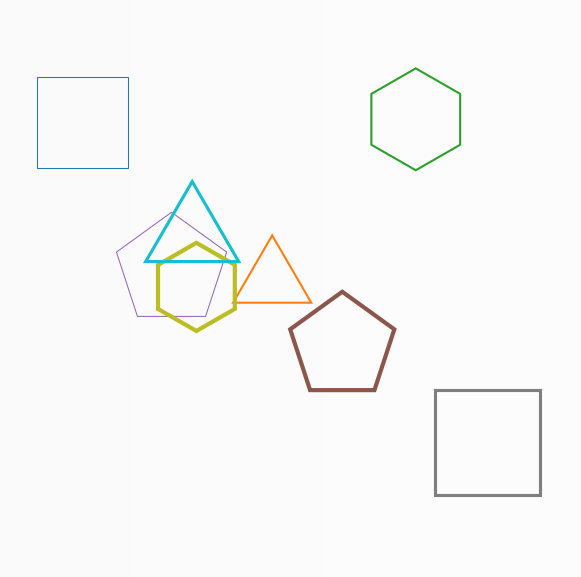[{"shape": "square", "thickness": 0.5, "radius": 0.39, "center": [0.141, 0.787]}, {"shape": "triangle", "thickness": 1, "radius": 0.39, "center": [0.468, 0.514]}, {"shape": "hexagon", "thickness": 1, "radius": 0.44, "center": [0.715, 0.793]}, {"shape": "pentagon", "thickness": 0.5, "radius": 0.5, "center": [0.295, 0.532]}, {"shape": "pentagon", "thickness": 2, "radius": 0.47, "center": [0.589, 0.4]}, {"shape": "square", "thickness": 1.5, "radius": 0.45, "center": [0.839, 0.233]}, {"shape": "hexagon", "thickness": 2, "radius": 0.38, "center": [0.338, 0.502]}, {"shape": "triangle", "thickness": 1.5, "radius": 0.46, "center": [0.331, 0.592]}]